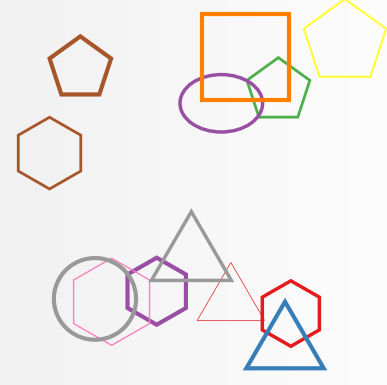[{"shape": "triangle", "thickness": 0.5, "radius": 0.5, "center": [0.596, 0.218]}, {"shape": "hexagon", "thickness": 2.5, "radius": 0.43, "center": [0.751, 0.186]}, {"shape": "triangle", "thickness": 3, "radius": 0.58, "center": [0.736, 0.101]}, {"shape": "pentagon", "thickness": 2, "radius": 0.43, "center": [0.718, 0.765]}, {"shape": "hexagon", "thickness": 3, "radius": 0.44, "center": [0.404, 0.244]}, {"shape": "oval", "thickness": 2.5, "radius": 0.53, "center": [0.571, 0.732]}, {"shape": "square", "thickness": 3, "radius": 0.56, "center": [0.633, 0.852]}, {"shape": "pentagon", "thickness": 1.5, "radius": 0.56, "center": [0.89, 0.891]}, {"shape": "hexagon", "thickness": 2, "radius": 0.47, "center": [0.128, 0.602]}, {"shape": "pentagon", "thickness": 3, "radius": 0.42, "center": [0.207, 0.822]}, {"shape": "hexagon", "thickness": 1, "radius": 0.57, "center": [0.288, 0.216]}, {"shape": "circle", "thickness": 3, "radius": 0.53, "center": [0.245, 0.224]}, {"shape": "triangle", "thickness": 2.5, "radius": 0.6, "center": [0.494, 0.331]}]